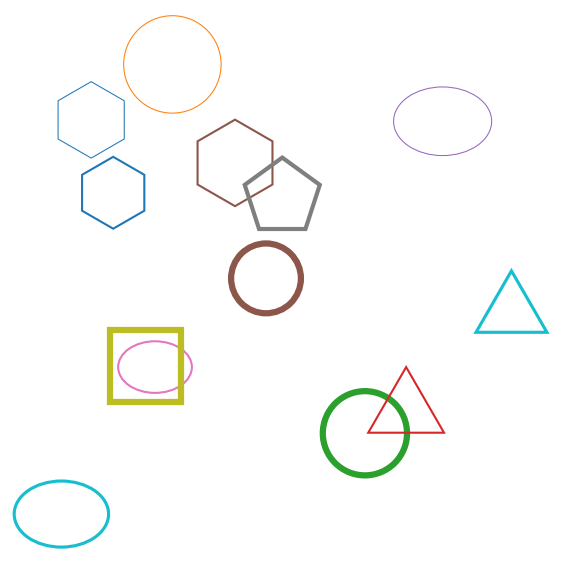[{"shape": "hexagon", "thickness": 1, "radius": 0.31, "center": [0.196, 0.665]}, {"shape": "hexagon", "thickness": 0.5, "radius": 0.33, "center": [0.158, 0.792]}, {"shape": "circle", "thickness": 0.5, "radius": 0.42, "center": [0.299, 0.888]}, {"shape": "circle", "thickness": 3, "radius": 0.36, "center": [0.632, 0.249]}, {"shape": "triangle", "thickness": 1, "radius": 0.38, "center": [0.703, 0.288]}, {"shape": "oval", "thickness": 0.5, "radius": 0.42, "center": [0.766, 0.789]}, {"shape": "hexagon", "thickness": 1, "radius": 0.37, "center": [0.407, 0.717]}, {"shape": "circle", "thickness": 3, "radius": 0.3, "center": [0.461, 0.517]}, {"shape": "oval", "thickness": 1, "radius": 0.32, "center": [0.268, 0.363]}, {"shape": "pentagon", "thickness": 2, "radius": 0.34, "center": [0.489, 0.658]}, {"shape": "square", "thickness": 3, "radius": 0.31, "center": [0.252, 0.366]}, {"shape": "triangle", "thickness": 1.5, "radius": 0.35, "center": [0.886, 0.459]}, {"shape": "oval", "thickness": 1.5, "radius": 0.41, "center": [0.106, 0.109]}]